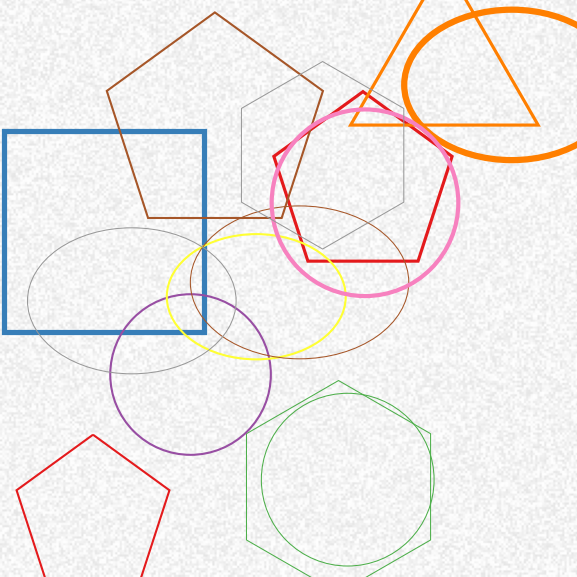[{"shape": "pentagon", "thickness": 1.5, "radius": 0.81, "center": [0.629, 0.678]}, {"shape": "pentagon", "thickness": 1, "radius": 0.7, "center": [0.161, 0.107]}, {"shape": "square", "thickness": 2.5, "radius": 0.87, "center": [0.18, 0.598]}, {"shape": "hexagon", "thickness": 0.5, "radius": 0.92, "center": [0.586, 0.156]}, {"shape": "circle", "thickness": 0.5, "radius": 0.75, "center": [0.602, 0.169]}, {"shape": "circle", "thickness": 1, "radius": 0.7, "center": [0.33, 0.351]}, {"shape": "oval", "thickness": 3, "radius": 0.93, "center": [0.886, 0.852]}, {"shape": "triangle", "thickness": 1.5, "radius": 0.94, "center": [0.77, 0.876]}, {"shape": "oval", "thickness": 1, "radius": 0.77, "center": [0.444, 0.485]}, {"shape": "pentagon", "thickness": 1, "radius": 0.98, "center": [0.372, 0.781]}, {"shape": "oval", "thickness": 0.5, "radius": 0.95, "center": [0.519, 0.51]}, {"shape": "circle", "thickness": 2, "radius": 0.81, "center": [0.632, 0.648]}, {"shape": "oval", "thickness": 0.5, "radius": 0.9, "center": [0.228, 0.478]}, {"shape": "hexagon", "thickness": 0.5, "radius": 0.81, "center": [0.559, 0.73]}]